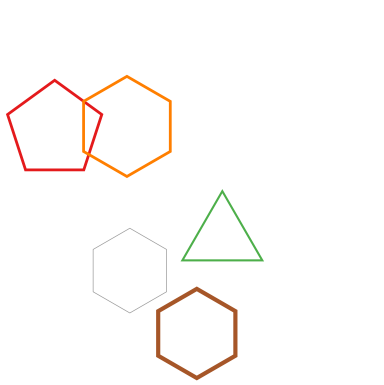[{"shape": "pentagon", "thickness": 2, "radius": 0.64, "center": [0.142, 0.663]}, {"shape": "triangle", "thickness": 1.5, "radius": 0.6, "center": [0.577, 0.384]}, {"shape": "hexagon", "thickness": 2, "radius": 0.65, "center": [0.33, 0.672]}, {"shape": "hexagon", "thickness": 3, "radius": 0.58, "center": [0.511, 0.134]}, {"shape": "hexagon", "thickness": 0.5, "radius": 0.55, "center": [0.337, 0.297]}]